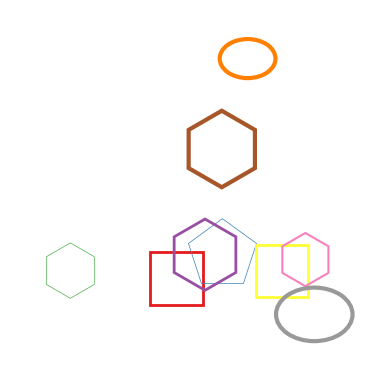[{"shape": "square", "thickness": 2, "radius": 0.35, "center": [0.458, 0.276]}, {"shape": "pentagon", "thickness": 0.5, "radius": 0.46, "center": [0.578, 0.339]}, {"shape": "hexagon", "thickness": 0.5, "radius": 0.36, "center": [0.183, 0.297]}, {"shape": "hexagon", "thickness": 2, "radius": 0.46, "center": [0.532, 0.339]}, {"shape": "oval", "thickness": 3, "radius": 0.36, "center": [0.643, 0.848]}, {"shape": "square", "thickness": 2, "radius": 0.34, "center": [0.732, 0.296]}, {"shape": "hexagon", "thickness": 3, "radius": 0.5, "center": [0.576, 0.613]}, {"shape": "hexagon", "thickness": 1.5, "radius": 0.35, "center": [0.793, 0.326]}, {"shape": "oval", "thickness": 3, "radius": 0.5, "center": [0.816, 0.183]}]